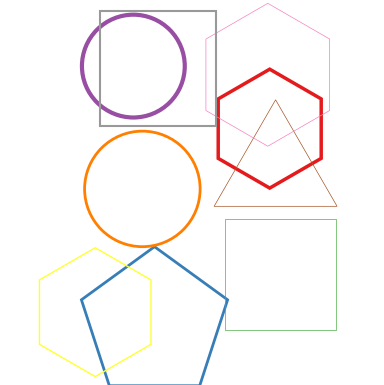[{"shape": "hexagon", "thickness": 2.5, "radius": 0.77, "center": [0.701, 0.666]}, {"shape": "pentagon", "thickness": 2, "radius": 1.0, "center": [0.401, 0.16]}, {"shape": "square", "thickness": 0.5, "radius": 0.72, "center": [0.728, 0.287]}, {"shape": "circle", "thickness": 3, "radius": 0.67, "center": [0.346, 0.828]}, {"shape": "circle", "thickness": 2, "radius": 0.75, "center": [0.37, 0.509]}, {"shape": "hexagon", "thickness": 1, "radius": 0.84, "center": [0.247, 0.189]}, {"shape": "triangle", "thickness": 0.5, "radius": 0.92, "center": [0.716, 0.556]}, {"shape": "hexagon", "thickness": 0.5, "radius": 0.93, "center": [0.696, 0.806]}, {"shape": "square", "thickness": 1.5, "radius": 0.75, "center": [0.411, 0.822]}]